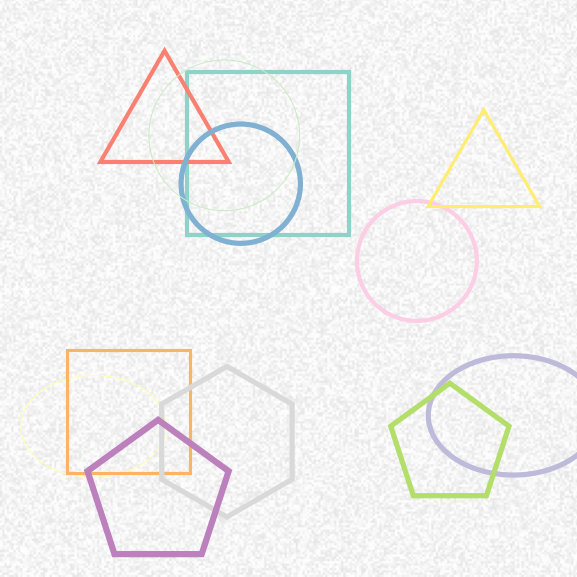[{"shape": "square", "thickness": 2, "radius": 0.7, "center": [0.464, 0.733]}, {"shape": "oval", "thickness": 0.5, "radius": 0.63, "center": [0.162, 0.261]}, {"shape": "oval", "thickness": 2.5, "radius": 0.74, "center": [0.889, 0.28]}, {"shape": "triangle", "thickness": 2, "radius": 0.64, "center": [0.285, 0.783]}, {"shape": "circle", "thickness": 2.5, "radius": 0.52, "center": [0.417, 0.681]}, {"shape": "square", "thickness": 1.5, "radius": 0.53, "center": [0.223, 0.286]}, {"shape": "pentagon", "thickness": 2.5, "radius": 0.54, "center": [0.779, 0.228]}, {"shape": "circle", "thickness": 2, "radius": 0.52, "center": [0.722, 0.547]}, {"shape": "hexagon", "thickness": 2.5, "radius": 0.65, "center": [0.393, 0.234]}, {"shape": "pentagon", "thickness": 3, "radius": 0.64, "center": [0.274, 0.144]}, {"shape": "circle", "thickness": 0.5, "radius": 0.65, "center": [0.388, 0.765]}, {"shape": "triangle", "thickness": 1.5, "radius": 0.56, "center": [0.838, 0.697]}]